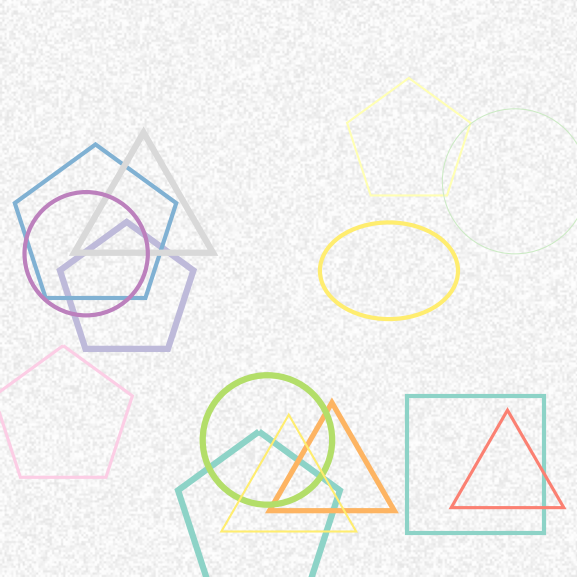[{"shape": "pentagon", "thickness": 3, "radius": 0.74, "center": [0.448, 0.105]}, {"shape": "square", "thickness": 2, "radius": 0.59, "center": [0.823, 0.195]}, {"shape": "pentagon", "thickness": 1, "radius": 0.56, "center": [0.708, 0.752]}, {"shape": "pentagon", "thickness": 3, "radius": 0.61, "center": [0.219, 0.493]}, {"shape": "triangle", "thickness": 1.5, "radius": 0.56, "center": [0.879, 0.176]}, {"shape": "pentagon", "thickness": 2, "radius": 0.73, "center": [0.165, 0.602]}, {"shape": "triangle", "thickness": 2.5, "radius": 0.62, "center": [0.575, 0.177]}, {"shape": "circle", "thickness": 3, "radius": 0.56, "center": [0.463, 0.237]}, {"shape": "pentagon", "thickness": 1.5, "radius": 0.63, "center": [0.109, 0.275]}, {"shape": "triangle", "thickness": 3, "radius": 0.69, "center": [0.249, 0.631]}, {"shape": "circle", "thickness": 2, "radius": 0.53, "center": [0.149, 0.56]}, {"shape": "circle", "thickness": 0.5, "radius": 0.63, "center": [0.892, 0.685]}, {"shape": "oval", "thickness": 2, "radius": 0.6, "center": [0.674, 0.53]}, {"shape": "triangle", "thickness": 1, "radius": 0.67, "center": [0.5, 0.146]}]